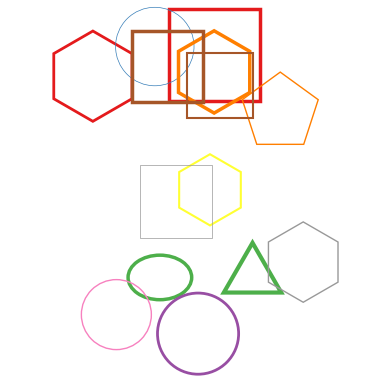[{"shape": "square", "thickness": 2.5, "radius": 0.6, "center": [0.557, 0.857]}, {"shape": "hexagon", "thickness": 2, "radius": 0.59, "center": [0.241, 0.802]}, {"shape": "circle", "thickness": 0.5, "radius": 0.51, "center": [0.402, 0.879]}, {"shape": "triangle", "thickness": 3, "radius": 0.43, "center": [0.656, 0.283]}, {"shape": "oval", "thickness": 2.5, "radius": 0.41, "center": [0.415, 0.279]}, {"shape": "circle", "thickness": 2, "radius": 0.53, "center": [0.514, 0.133]}, {"shape": "hexagon", "thickness": 2.5, "radius": 0.53, "center": [0.556, 0.813]}, {"shape": "pentagon", "thickness": 1, "radius": 0.52, "center": [0.728, 0.709]}, {"shape": "hexagon", "thickness": 1.5, "radius": 0.46, "center": [0.545, 0.507]}, {"shape": "square", "thickness": 1.5, "radius": 0.42, "center": [0.572, 0.777]}, {"shape": "square", "thickness": 2.5, "radius": 0.46, "center": [0.435, 0.827]}, {"shape": "circle", "thickness": 1, "radius": 0.45, "center": [0.302, 0.183]}, {"shape": "hexagon", "thickness": 1, "radius": 0.52, "center": [0.788, 0.319]}, {"shape": "square", "thickness": 0.5, "radius": 0.47, "center": [0.457, 0.477]}]